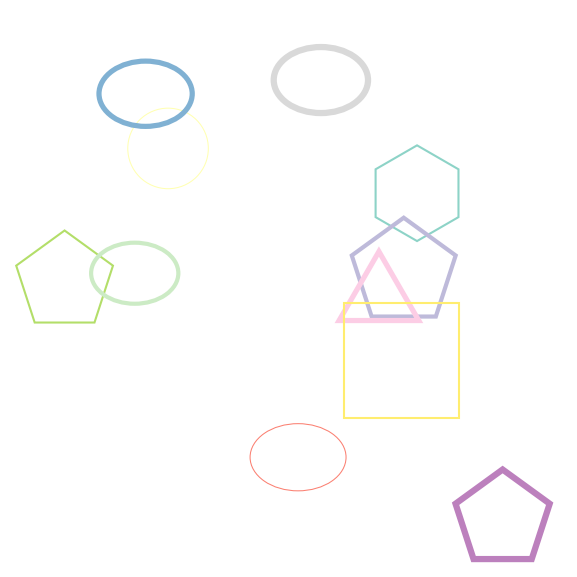[{"shape": "hexagon", "thickness": 1, "radius": 0.41, "center": [0.722, 0.665]}, {"shape": "circle", "thickness": 0.5, "radius": 0.35, "center": [0.291, 0.742]}, {"shape": "pentagon", "thickness": 2, "radius": 0.47, "center": [0.699, 0.528]}, {"shape": "oval", "thickness": 0.5, "radius": 0.42, "center": [0.516, 0.207]}, {"shape": "oval", "thickness": 2.5, "radius": 0.4, "center": [0.252, 0.837]}, {"shape": "pentagon", "thickness": 1, "radius": 0.44, "center": [0.112, 0.512]}, {"shape": "triangle", "thickness": 2.5, "radius": 0.4, "center": [0.656, 0.484]}, {"shape": "oval", "thickness": 3, "radius": 0.41, "center": [0.556, 0.861]}, {"shape": "pentagon", "thickness": 3, "radius": 0.43, "center": [0.87, 0.1]}, {"shape": "oval", "thickness": 2, "radius": 0.38, "center": [0.233, 0.526]}, {"shape": "square", "thickness": 1, "radius": 0.5, "center": [0.696, 0.374]}]